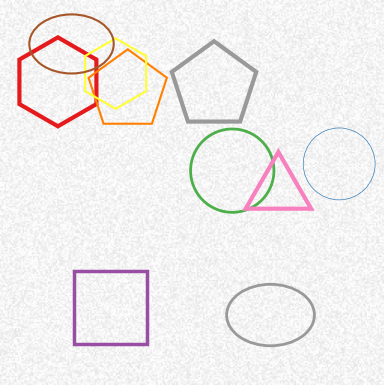[{"shape": "hexagon", "thickness": 3, "radius": 0.58, "center": [0.15, 0.787]}, {"shape": "circle", "thickness": 0.5, "radius": 0.47, "center": [0.881, 0.574]}, {"shape": "circle", "thickness": 2, "radius": 0.54, "center": [0.603, 0.557]}, {"shape": "square", "thickness": 2.5, "radius": 0.47, "center": [0.287, 0.202]}, {"shape": "pentagon", "thickness": 1.5, "radius": 0.53, "center": [0.332, 0.765]}, {"shape": "hexagon", "thickness": 1.5, "radius": 0.46, "center": [0.3, 0.809]}, {"shape": "oval", "thickness": 1.5, "radius": 0.55, "center": [0.186, 0.886]}, {"shape": "triangle", "thickness": 3, "radius": 0.49, "center": [0.723, 0.507]}, {"shape": "pentagon", "thickness": 3, "radius": 0.58, "center": [0.556, 0.778]}, {"shape": "oval", "thickness": 2, "radius": 0.57, "center": [0.703, 0.182]}]